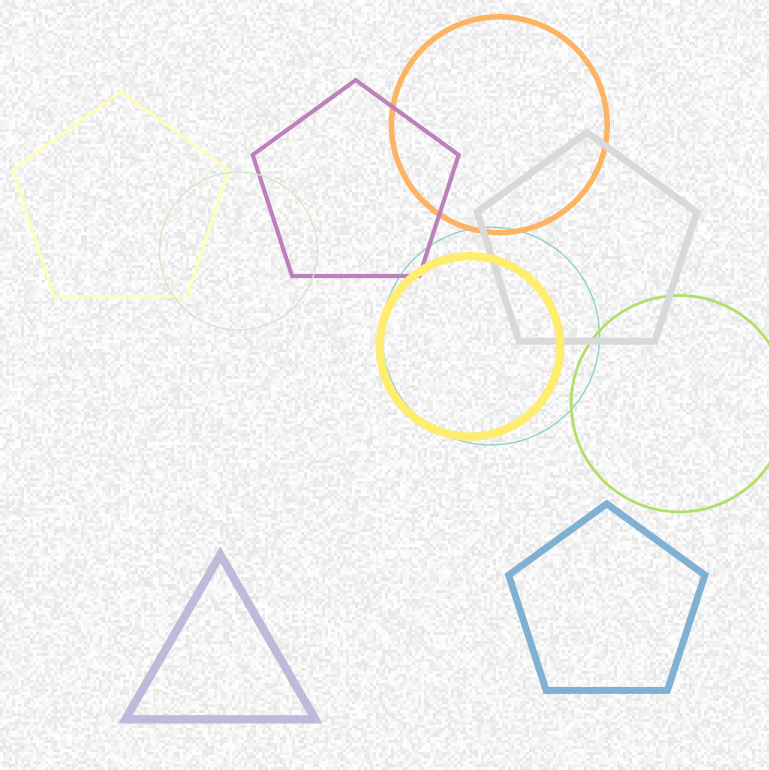[{"shape": "circle", "thickness": 0.5, "radius": 0.71, "center": [0.637, 0.564]}, {"shape": "pentagon", "thickness": 1, "radius": 0.74, "center": [0.157, 0.734]}, {"shape": "triangle", "thickness": 3, "radius": 0.71, "center": [0.286, 0.137]}, {"shape": "pentagon", "thickness": 2.5, "radius": 0.67, "center": [0.788, 0.212]}, {"shape": "circle", "thickness": 2, "radius": 0.7, "center": [0.648, 0.838]}, {"shape": "circle", "thickness": 1, "radius": 0.7, "center": [0.882, 0.476]}, {"shape": "pentagon", "thickness": 2.5, "radius": 0.75, "center": [0.762, 0.678]}, {"shape": "pentagon", "thickness": 1.5, "radius": 0.7, "center": [0.462, 0.755]}, {"shape": "circle", "thickness": 0.5, "radius": 0.51, "center": [0.31, 0.674]}, {"shape": "circle", "thickness": 3, "radius": 0.59, "center": [0.61, 0.55]}]